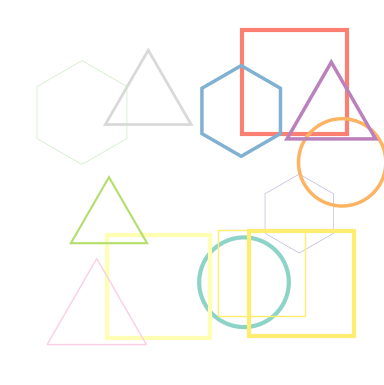[{"shape": "circle", "thickness": 3, "radius": 0.58, "center": [0.634, 0.267]}, {"shape": "square", "thickness": 3, "radius": 0.67, "center": [0.412, 0.256]}, {"shape": "hexagon", "thickness": 0.5, "radius": 0.51, "center": [0.777, 0.445]}, {"shape": "square", "thickness": 3, "radius": 0.68, "center": [0.764, 0.787]}, {"shape": "hexagon", "thickness": 2.5, "radius": 0.59, "center": [0.626, 0.712]}, {"shape": "circle", "thickness": 2.5, "radius": 0.57, "center": [0.889, 0.578]}, {"shape": "triangle", "thickness": 1.5, "radius": 0.57, "center": [0.283, 0.425]}, {"shape": "triangle", "thickness": 1, "radius": 0.74, "center": [0.251, 0.179]}, {"shape": "triangle", "thickness": 2, "radius": 0.64, "center": [0.385, 0.741]}, {"shape": "triangle", "thickness": 2.5, "radius": 0.66, "center": [0.861, 0.706]}, {"shape": "hexagon", "thickness": 0.5, "radius": 0.67, "center": [0.213, 0.708]}, {"shape": "square", "thickness": 3, "radius": 0.68, "center": [0.783, 0.264]}, {"shape": "square", "thickness": 1, "radius": 0.56, "center": [0.679, 0.292]}]